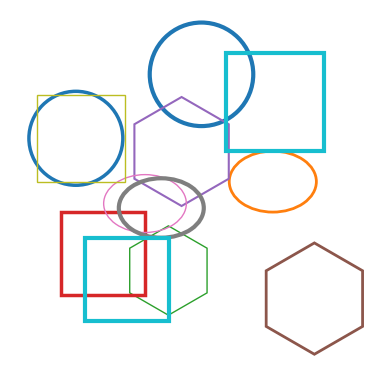[{"shape": "circle", "thickness": 2.5, "radius": 0.61, "center": [0.197, 0.641]}, {"shape": "circle", "thickness": 3, "radius": 0.67, "center": [0.523, 0.807]}, {"shape": "oval", "thickness": 2, "radius": 0.57, "center": [0.709, 0.528]}, {"shape": "hexagon", "thickness": 1, "radius": 0.58, "center": [0.437, 0.297]}, {"shape": "square", "thickness": 2.5, "radius": 0.54, "center": [0.268, 0.342]}, {"shape": "hexagon", "thickness": 1.5, "radius": 0.71, "center": [0.472, 0.606]}, {"shape": "hexagon", "thickness": 2, "radius": 0.72, "center": [0.817, 0.224]}, {"shape": "oval", "thickness": 1, "radius": 0.54, "center": [0.377, 0.471]}, {"shape": "oval", "thickness": 3, "radius": 0.55, "center": [0.419, 0.46]}, {"shape": "square", "thickness": 1, "radius": 0.57, "center": [0.21, 0.641]}, {"shape": "square", "thickness": 3, "radius": 0.54, "center": [0.33, 0.274]}, {"shape": "square", "thickness": 3, "radius": 0.64, "center": [0.715, 0.735]}]